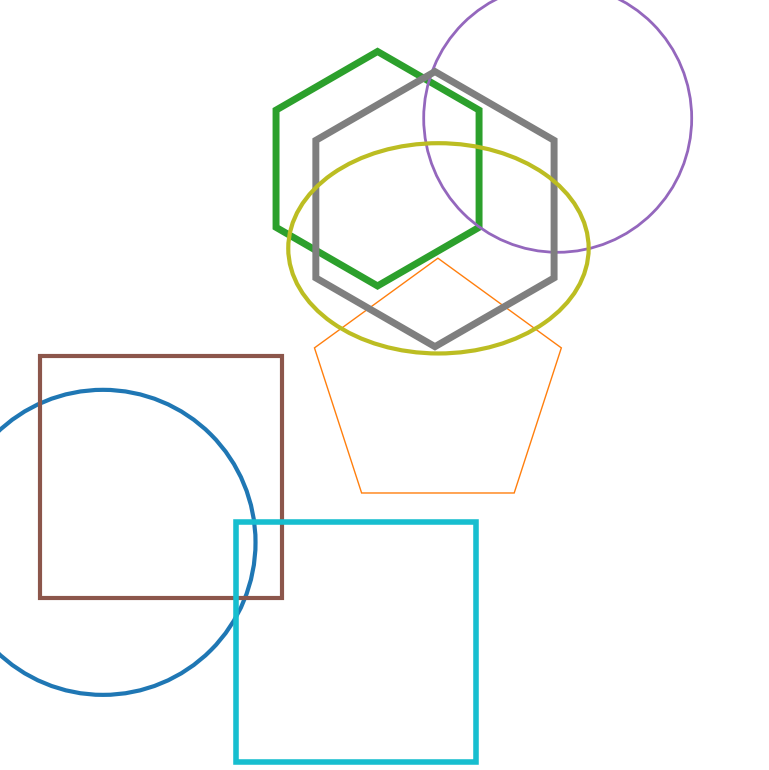[{"shape": "circle", "thickness": 1.5, "radius": 0.99, "center": [0.134, 0.296]}, {"shape": "pentagon", "thickness": 0.5, "radius": 0.84, "center": [0.569, 0.496]}, {"shape": "hexagon", "thickness": 2.5, "radius": 0.76, "center": [0.49, 0.781]}, {"shape": "circle", "thickness": 1, "radius": 0.87, "center": [0.724, 0.846]}, {"shape": "square", "thickness": 1.5, "radius": 0.78, "center": [0.209, 0.38]}, {"shape": "hexagon", "thickness": 2.5, "radius": 0.89, "center": [0.565, 0.728]}, {"shape": "oval", "thickness": 1.5, "radius": 0.98, "center": [0.569, 0.677]}, {"shape": "square", "thickness": 2, "radius": 0.78, "center": [0.463, 0.166]}]